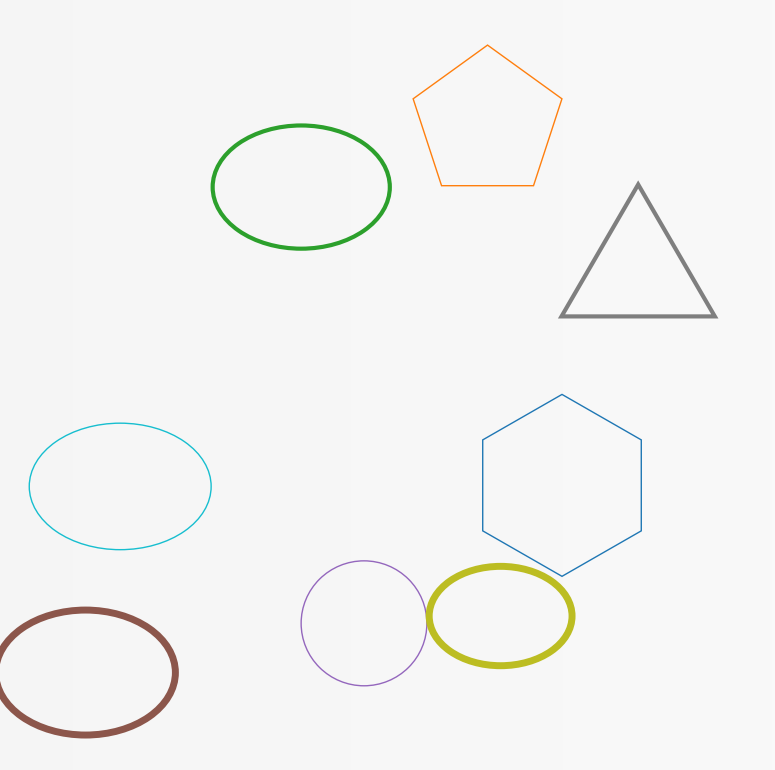[{"shape": "hexagon", "thickness": 0.5, "radius": 0.59, "center": [0.725, 0.37]}, {"shape": "pentagon", "thickness": 0.5, "radius": 0.5, "center": [0.629, 0.84]}, {"shape": "oval", "thickness": 1.5, "radius": 0.57, "center": [0.389, 0.757]}, {"shape": "circle", "thickness": 0.5, "radius": 0.41, "center": [0.47, 0.19]}, {"shape": "oval", "thickness": 2.5, "radius": 0.58, "center": [0.11, 0.127]}, {"shape": "triangle", "thickness": 1.5, "radius": 0.57, "center": [0.823, 0.646]}, {"shape": "oval", "thickness": 2.5, "radius": 0.46, "center": [0.646, 0.2]}, {"shape": "oval", "thickness": 0.5, "radius": 0.59, "center": [0.155, 0.368]}]